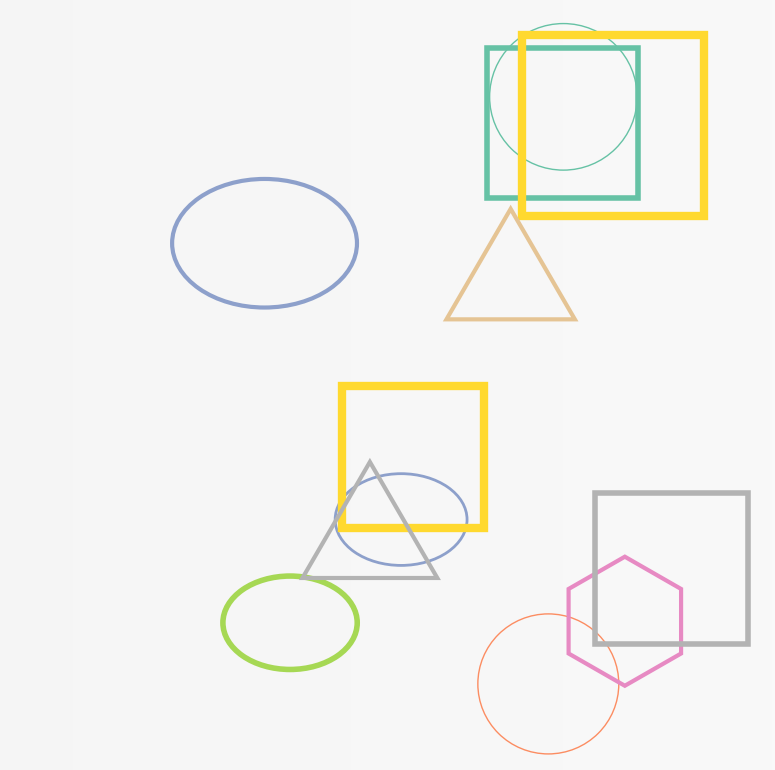[{"shape": "circle", "thickness": 0.5, "radius": 0.48, "center": [0.727, 0.874]}, {"shape": "square", "thickness": 2, "radius": 0.49, "center": [0.726, 0.84]}, {"shape": "circle", "thickness": 0.5, "radius": 0.45, "center": [0.708, 0.112]}, {"shape": "oval", "thickness": 1, "radius": 0.43, "center": [0.518, 0.325]}, {"shape": "oval", "thickness": 1.5, "radius": 0.6, "center": [0.341, 0.684]}, {"shape": "hexagon", "thickness": 1.5, "radius": 0.42, "center": [0.806, 0.193]}, {"shape": "oval", "thickness": 2, "radius": 0.43, "center": [0.374, 0.191]}, {"shape": "square", "thickness": 3, "radius": 0.46, "center": [0.533, 0.407]}, {"shape": "square", "thickness": 3, "radius": 0.59, "center": [0.791, 0.837]}, {"shape": "triangle", "thickness": 1.5, "radius": 0.48, "center": [0.659, 0.633]}, {"shape": "square", "thickness": 2, "radius": 0.49, "center": [0.866, 0.262]}, {"shape": "triangle", "thickness": 1.5, "radius": 0.5, "center": [0.477, 0.3]}]